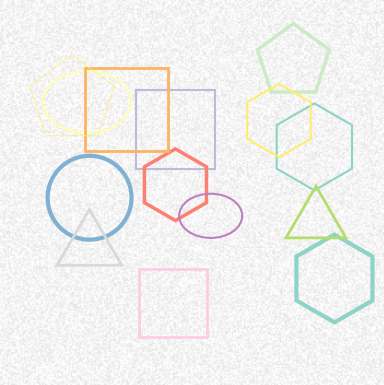[{"shape": "hexagon", "thickness": 1.5, "radius": 0.56, "center": [0.816, 0.619]}, {"shape": "hexagon", "thickness": 3, "radius": 0.57, "center": [0.869, 0.277]}, {"shape": "oval", "thickness": 1.5, "radius": 0.57, "center": [0.226, 0.735]}, {"shape": "square", "thickness": 1.5, "radius": 0.51, "center": [0.456, 0.663]}, {"shape": "hexagon", "thickness": 2.5, "radius": 0.47, "center": [0.456, 0.52]}, {"shape": "circle", "thickness": 3, "radius": 0.54, "center": [0.233, 0.486]}, {"shape": "square", "thickness": 2, "radius": 0.54, "center": [0.328, 0.716]}, {"shape": "triangle", "thickness": 2, "radius": 0.45, "center": [0.821, 0.427]}, {"shape": "square", "thickness": 2, "radius": 0.44, "center": [0.448, 0.213]}, {"shape": "triangle", "thickness": 2, "radius": 0.48, "center": [0.232, 0.359]}, {"shape": "oval", "thickness": 1.5, "radius": 0.41, "center": [0.547, 0.439]}, {"shape": "pentagon", "thickness": 2.5, "radius": 0.49, "center": [0.762, 0.84]}, {"shape": "hexagon", "thickness": 1.5, "radius": 0.48, "center": [0.725, 0.687]}, {"shape": "pentagon", "thickness": 0.5, "radius": 0.58, "center": [0.187, 0.741]}]